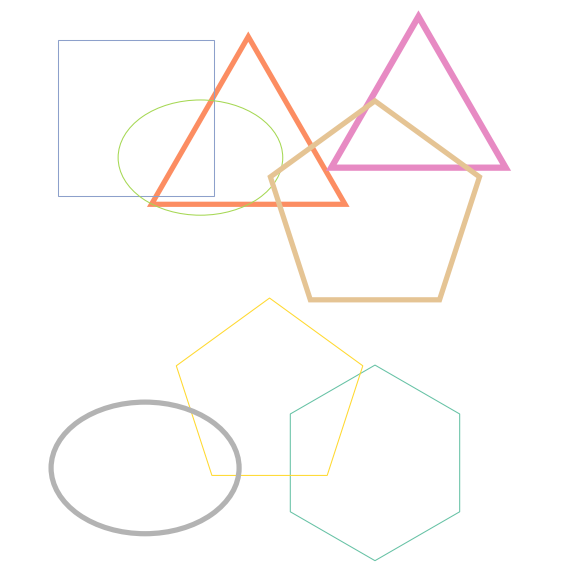[{"shape": "hexagon", "thickness": 0.5, "radius": 0.85, "center": [0.649, 0.198]}, {"shape": "triangle", "thickness": 2.5, "radius": 0.97, "center": [0.43, 0.742]}, {"shape": "square", "thickness": 0.5, "radius": 0.68, "center": [0.235, 0.795]}, {"shape": "triangle", "thickness": 3, "radius": 0.87, "center": [0.725, 0.796]}, {"shape": "oval", "thickness": 0.5, "radius": 0.71, "center": [0.347, 0.726]}, {"shape": "pentagon", "thickness": 0.5, "radius": 0.85, "center": [0.467, 0.313]}, {"shape": "pentagon", "thickness": 2.5, "radius": 0.95, "center": [0.649, 0.634]}, {"shape": "oval", "thickness": 2.5, "radius": 0.81, "center": [0.251, 0.189]}]